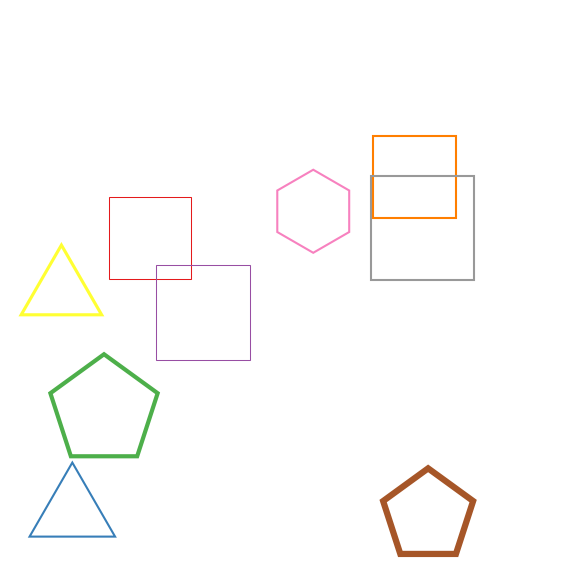[{"shape": "square", "thickness": 0.5, "radius": 0.35, "center": [0.259, 0.587]}, {"shape": "triangle", "thickness": 1, "radius": 0.43, "center": [0.125, 0.113]}, {"shape": "pentagon", "thickness": 2, "radius": 0.49, "center": [0.18, 0.288]}, {"shape": "square", "thickness": 0.5, "radius": 0.41, "center": [0.351, 0.458]}, {"shape": "square", "thickness": 1, "radius": 0.36, "center": [0.717, 0.693]}, {"shape": "triangle", "thickness": 1.5, "radius": 0.4, "center": [0.106, 0.494]}, {"shape": "pentagon", "thickness": 3, "radius": 0.41, "center": [0.741, 0.106]}, {"shape": "hexagon", "thickness": 1, "radius": 0.36, "center": [0.542, 0.633]}, {"shape": "square", "thickness": 1, "radius": 0.45, "center": [0.732, 0.604]}]